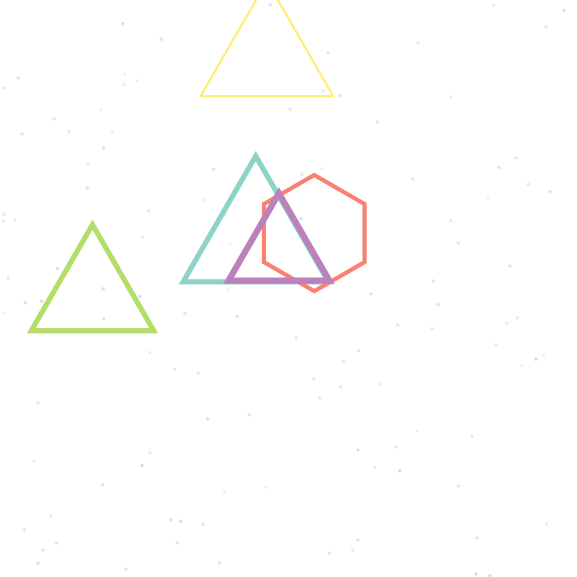[{"shape": "triangle", "thickness": 2.5, "radius": 0.73, "center": [0.443, 0.584]}, {"shape": "hexagon", "thickness": 2, "radius": 0.5, "center": [0.544, 0.596]}, {"shape": "triangle", "thickness": 2.5, "radius": 0.61, "center": [0.16, 0.488]}, {"shape": "triangle", "thickness": 3, "radius": 0.5, "center": [0.483, 0.564]}, {"shape": "triangle", "thickness": 1, "radius": 0.66, "center": [0.462, 0.899]}]